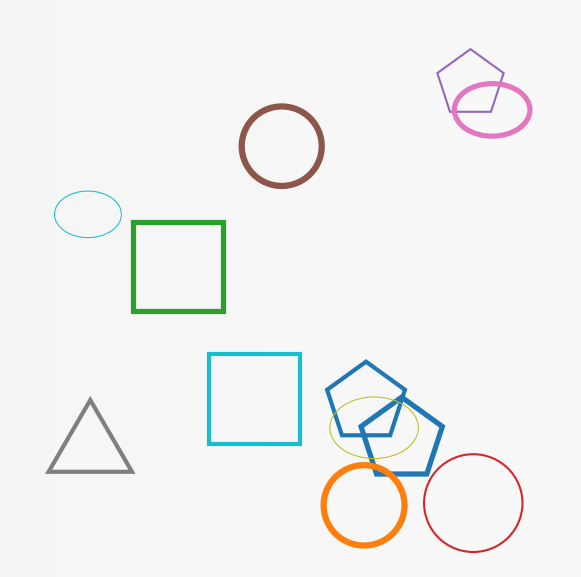[{"shape": "pentagon", "thickness": 2, "radius": 0.35, "center": [0.63, 0.302]}, {"shape": "pentagon", "thickness": 2.5, "radius": 0.37, "center": [0.691, 0.238]}, {"shape": "circle", "thickness": 3, "radius": 0.35, "center": [0.626, 0.124]}, {"shape": "square", "thickness": 2.5, "radius": 0.39, "center": [0.306, 0.538]}, {"shape": "circle", "thickness": 1, "radius": 0.42, "center": [0.814, 0.128]}, {"shape": "pentagon", "thickness": 1, "radius": 0.3, "center": [0.809, 0.854]}, {"shape": "circle", "thickness": 3, "radius": 0.34, "center": [0.485, 0.746]}, {"shape": "oval", "thickness": 2.5, "radius": 0.33, "center": [0.847, 0.809]}, {"shape": "triangle", "thickness": 2, "radius": 0.41, "center": [0.155, 0.224]}, {"shape": "oval", "thickness": 0.5, "radius": 0.38, "center": [0.644, 0.258]}, {"shape": "oval", "thickness": 0.5, "radius": 0.29, "center": [0.151, 0.628]}, {"shape": "square", "thickness": 2, "radius": 0.39, "center": [0.437, 0.308]}]